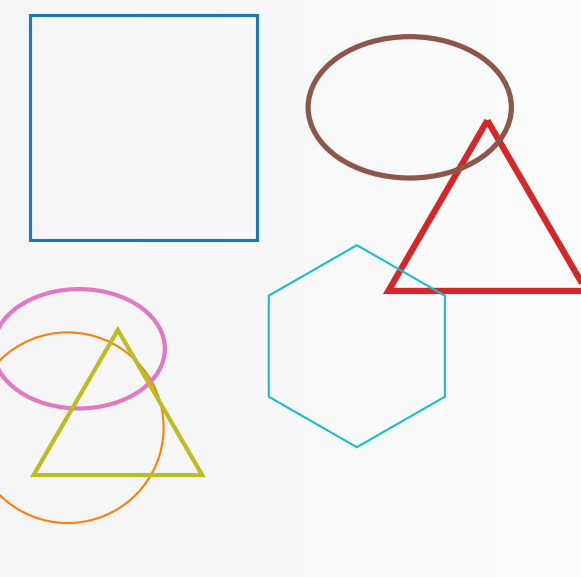[{"shape": "square", "thickness": 1.5, "radius": 0.98, "center": [0.246, 0.778]}, {"shape": "circle", "thickness": 1, "radius": 0.83, "center": [0.116, 0.259]}, {"shape": "triangle", "thickness": 3, "radius": 0.98, "center": [0.838, 0.594]}, {"shape": "oval", "thickness": 2.5, "radius": 0.87, "center": [0.705, 0.813]}, {"shape": "oval", "thickness": 2, "radius": 0.74, "center": [0.136, 0.395]}, {"shape": "triangle", "thickness": 2, "radius": 0.84, "center": [0.203, 0.26]}, {"shape": "hexagon", "thickness": 1, "radius": 0.87, "center": [0.614, 0.4]}]